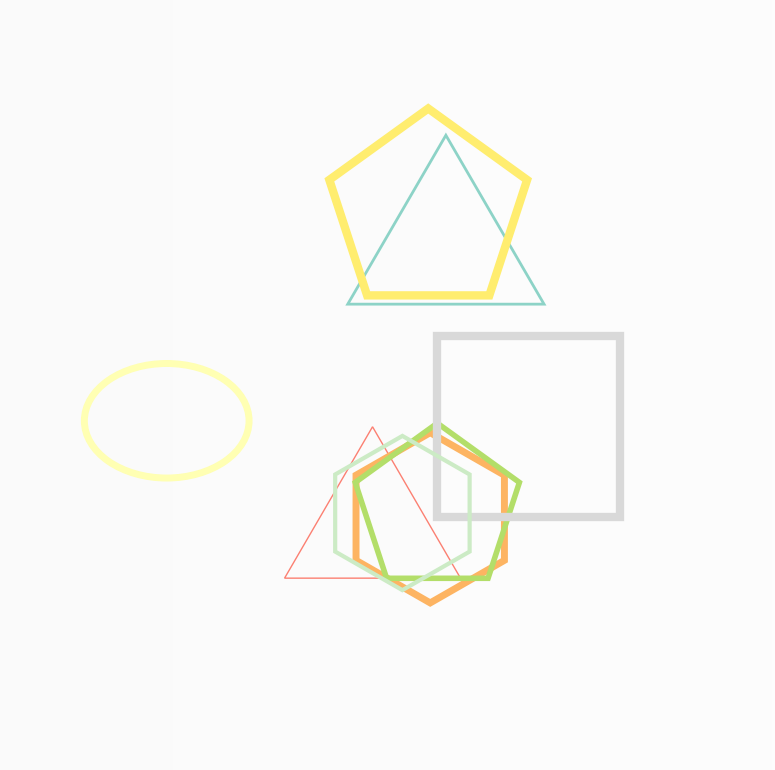[{"shape": "triangle", "thickness": 1, "radius": 0.73, "center": [0.575, 0.678]}, {"shape": "oval", "thickness": 2.5, "radius": 0.53, "center": [0.215, 0.454]}, {"shape": "triangle", "thickness": 0.5, "radius": 0.66, "center": [0.481, 0.315]}, {"shape": "hexagon", "thickness": 2.5, "radius": 0.55, "center": [0.555, 0.328]}, {"shape": "pentagon", "thickness": 2, "radius": 0.56, "center": [0.564, 0.339]}, {"shape": "square", "thickness": 3, "radius": 0.59, "center": [0.682, 0.446]}, {"shape": "hexagon", "thickness": 1.5, "radius": 0.5, "center": [0.519, 0.334]}, {"shape": "pentagon", "thickness": 3, "radius": 0.67, "center": [0.553, 0.725]}]